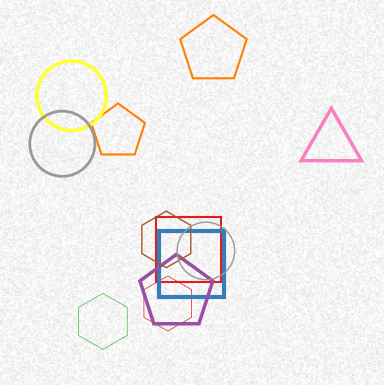[{"shape": "square", "thickness": 1.5, "radius": 0.42, "center": [0.49, 0.352]}, {"shape": "hexagon", "thickness": 0.5, "radius": 0.36, "center": [0.436, 0.212]}, {"shape": "square", "thickness": 3, "radius": 0.43, "center": [0.498, 0.315]}, {"shape": "hexagon", "thickness": 0.5, "radius": 0.36, "center": [0.267, 0.165]}, {"shape": "pentagon", "thickness": 2.5, "radius": 0.5, "center": [0.458, 0.24]}, {"shape": "pentagon", "thickness": 1.5, "radius": 0.37, "center": [0.307, 0.658]}, {"shape": "pentagon", "thickness": 1.5, "radius": 0.45, "center": [0.554, 0.87]}, {"shape": "circle", "thickness": 2.5, "radius": 0.45, "center": [0.186, 0.751]}, {"shape": "hexagon", "thickness": 1, "radius": 0.37, "center": [0.432, 0.378]}, {"shape": "triangle", "thickness": 2.5, "radius": 0.45, "center": [0.861, 0.628]}, {"shape": "circle", "thickness": 2, "radius": 0.42, "center": [0.162, 0.627]}, {"shape": "circle", "thickness": 1, "radius": 0.37, "center": [0.535, 0.348]}]